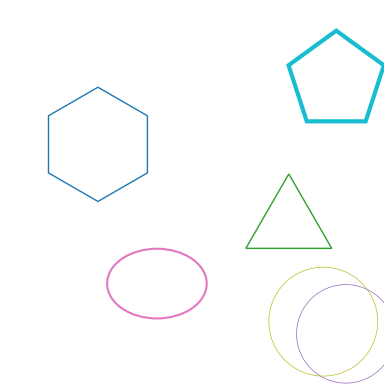[{"shape": "hexagon", "thickness": 1, "radius": 0.74, "center": [0.254, 0.625]}, {"shape": "triangle", "thickness": 1, "radius": 0.64, "center": [0.75, 0.419]}, {"shape": "circle", "thickness": 0.5, "radius": 0.64, "center": [0.898, 0.133]}, {"shape": "oval", "thickness": 1.5, "radius": 0.65, "center": [0.408, 0.263]}, {"shape": "circle", "thickness": 0.5, "radius": 0.71, "center": [0.84, 0.165]}, {"shape": "pentagon", "thickness": 3, "radius": 0.65, "center": [0.873, 0.79]}]